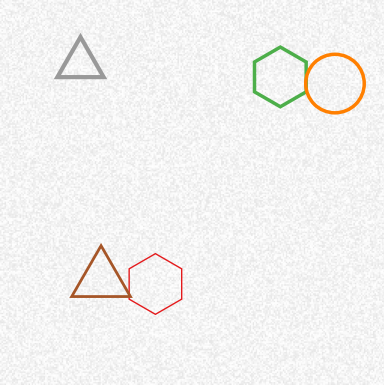[{"shape": "hexagon", "thickness": 1, "radius": 0.39, "center": [0.404, 0.262]}, {"shape": "hexagon", "thickness": 2.5, "radius": 0.39, "center": [0.728, 0.8]}, {"shape": "circle", "thickness": 2.5, "radius": 0.38, "center": [0.87, 0.783]}, {"shape": "triangle", "thickness": 2, "radius": 0.44, "center": [0.262, 0.274]}, {"shape": "triangle", "thickness": 3, "radius": 0.35, "center": [0.209, 0.834]}]